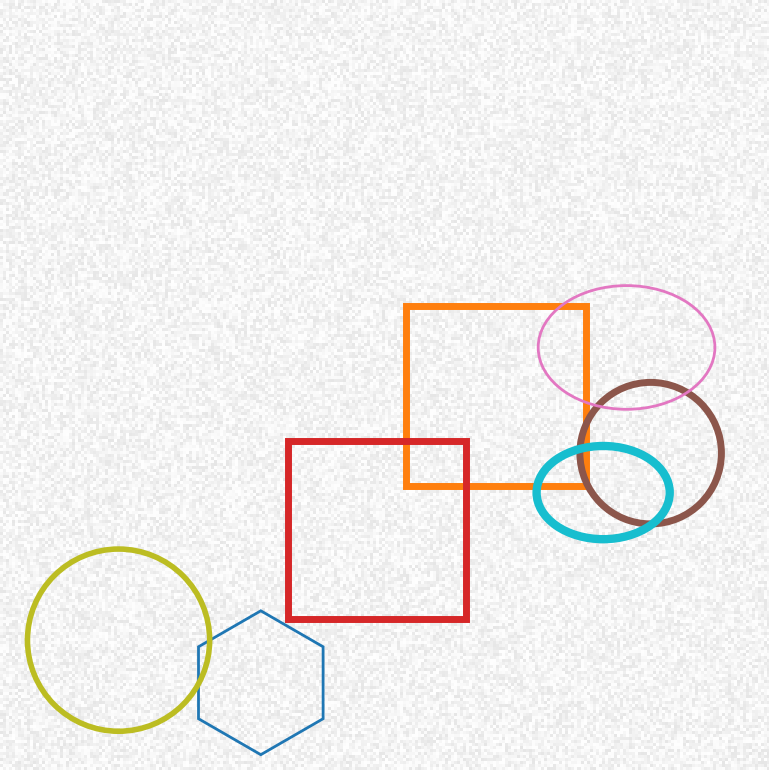[{"shape": "hexagon", "thickness": 1, "radius": 0.47, "center": [0.339, 0.113]}, {"shape": "square", "thickness": 2.5, "radius": 0.58, "center": [0.644, 0.485]}, {"shape": "square", "thickness": 2.5, "radius": 0.58, "center": [0.489, 0.312]}, {"shape": "circle", "thickness": 2.5, "radius": 0.46, "center": [0.845, 0.412]}, {"shape": "oval", "thickness": 1, "radius": 0.57, "center": [0.814, 0.549]}, {"shape": "circle", "thickness": 2, "radius": 0.59, "center": [0.154, 0.169]}, {"shape": "oval", "thickness": 3, "radius": 0.43, "center": [0.783, 0.36]}]